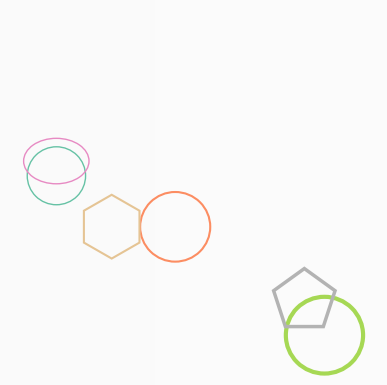[{"shape": "circle", "thickness": 1, "radius": 0.38, "center": [0.146, 0.543]}, {"shape": "circle", "thickness": 1.5, "radius": 0.45, "center": [0.452, 0.411]}, {"shape": "oval", "thickness": 1, "radius": 0.42, "center": [0.145, 0.582]}, {"shape": "circle", "thickness": 3, "radius": 0.5, "center": [0.837, 0.129]}, {"shape": "hexagon", "thickness": 1.5, "radius": 0.41, "center": [0.288, 0.411]}, {"shape": "pentagon", "thickness": 2.5, "radius": 0.42, "center": [0.785, 0.219]}]